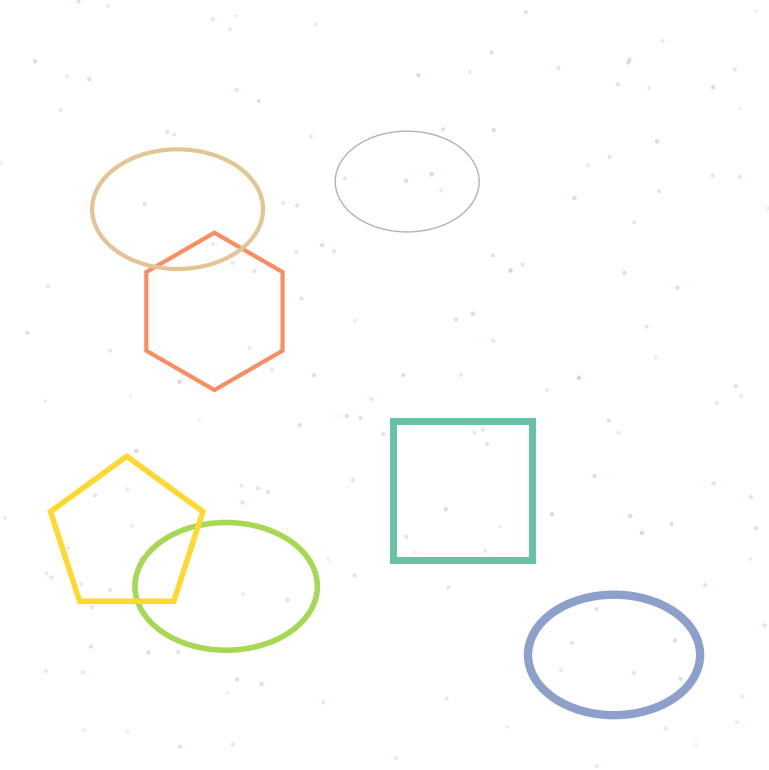[{"shape": "square", "thickness": 2.5, "radius": 0.45, "center": [0.6, 0.363]}, {"shape": "hexagon", "thickness": 1.5, "radius": 0.51, "center": [0.278, 0.596]}, {"shape": "oval", "thickness": 3, "radius": 0.56, "center": [0.797, 0.149]}, {"shape": "oval", "thickness": 2, "radius": 0.59, "center": [0.294, 0.238]}, {"shape": "pentagon", "thickness": 2, "radius": 0.52, "center": [0.165, 0.303]}, {"shape": "oval", "thickness": 1.5, "radius": 0.55, "center": [0.231, 0.728]}, {"shape": "oval", "thickness": 0.5, "radius": 0.47, "center": [0.529, 0.764]}]